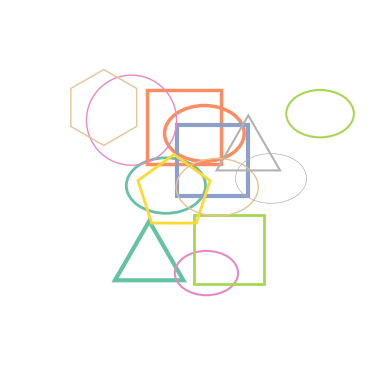[{"shape": "oval", "thickness": 2, "radius": 0.51, "center": [0.431, 0.518]}, {"shape": "triangle", "thickness": 3, "radius": 0.51, "center": [0.388, 0.323]}, {"shape": "square", "thickness": 2.5, "radius": 0.48, "center": [0.479, 0.67]}, {"shape": "oval", "thickness": 2.5, "radius": 0.52, "center": [0.531, 0.653]}, {"shape": "square", "thickness": 3, "radius": 0.46, "center": [0.552, 0.583]}, {"shape": "circle", "thickness": 1, "radius": 0.59, "center": [0.342, 0.688]}, {"shape": "oval", "thickness": 1.5, "radius": 0.41, "center": [0.536, 0.291]}, {"shape": "oval", "thickness": 1.5, "radius": 0.44, "center": [0.831, 0.705]}, {"shape": "square", "thickness": 2, "radius": 0.45, "center": [0.594, 0.352]}, {"shape": "pentagon", "thickness": 2, "radius": 0.49, "center": [0.452, 0.5]}, {"shape": "hexagon", "thickness": 1, "radius": 0.49, "center": [0.269, 0.721]}, {"shape": "oval", "thickness": 1, "radius": 0.53, "center": [0.564, 0.514]}, {"shape": "oval", "thickness": 0.5, "radius": 0.46, "center": [0.704, 0.537]}, {"shape": "triangle", "thickness": 1.5, "radius": 0.48, "center": [0.645, 0.605]}]